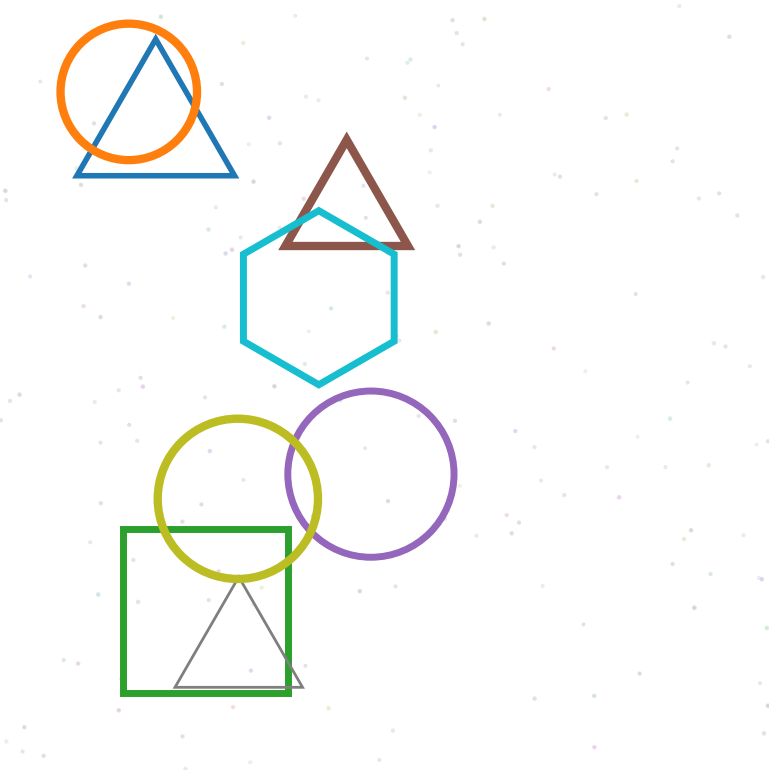[{"shape": "triangle", "thickness": 2, "radius": 0.59, "center": [0.202, 0.831]}, {"shape": "circle", "thickness": 3, "radius": 0.44, "center": [0.167, 0.881]}, {"shape": "square", "thickness": 2.5, "radius": 0.53, "center": [0.267, 0.207]}, {"shape": "circle", "thickness": 2.5, "radius": 0.54, "center": [0.482, 0.384]}, {"shape": "triangle", "thickness": 3, "radius": 0.46, "center": [0.45, 0.726]}, {"shape": "triangle", "thickness": 1, "radius": 0.48, "center": [0.31, 0.155]}, {"shape": "circle", "thickness": 3, "radius": 0.52, "center": [0.309, 0.352]}, {"shape": "hexagon", "thickness": 2.5, "radius": 0.57, "center": [0.414, 0.613]}]